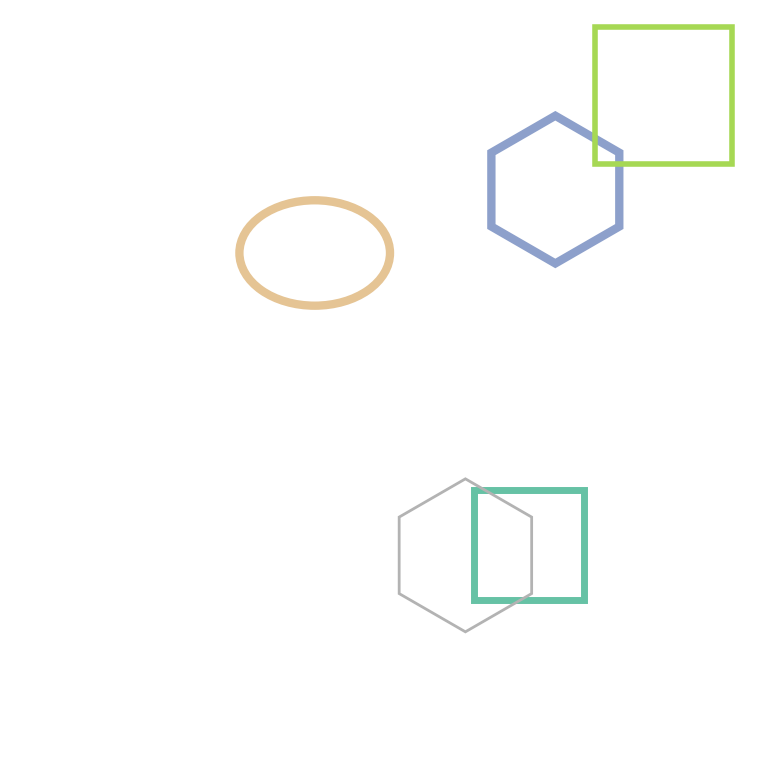[{"shape": "square", "thickness": 2.5, "radius": 0.36, "center": [0.687, 0.292]}, {"shape": "hexagon", "thickness": 3, "radius": 0.48, "center": [0.721, 0.754]}, {"shape": "square", "thickness": 2, "radius": 0.44, "center": [0.862, 0.876]}, {"shape": "oval", "thickness": 3, "radius": 0.49, "center": [0.409, 0.671]}, {"shape": "hexagon", "thickness": 1, "radius": 0.5, "center": [0.604, 0.279]}]